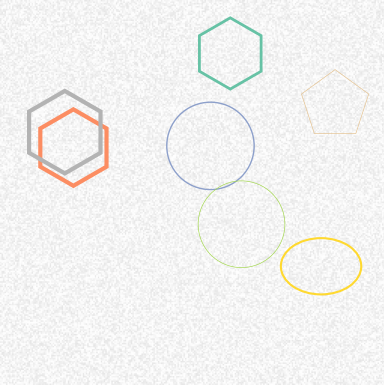[{"shape": "hexagon", "thickness": 2, "radius": 0.46, "center": [0.598, 0.861]}, {"shape": "hexagon", "thickness": 3, "radius": 0.5, "center": [0.191, 0.617]}, {"shape": "circle", "thickness": 1, "radius": 0.57, "center": [0.547, 0.621]}, {"shape": "circle", "thickness": 0.5, "radius": 0.56, "center": [0.627, 0.418]}, {"shape": "oval", "thickness": 1.5, "radius": 0.52, "center": [0.834, 0.308]}, {"shape": "pentagon", "thickness": 0.5, "radius": 0.46, "center": [0.87, 0.727]}, {"shape": "hexagon", "thickness": 3, "radius": 0.54, "center": [0.168, 0.657]}]